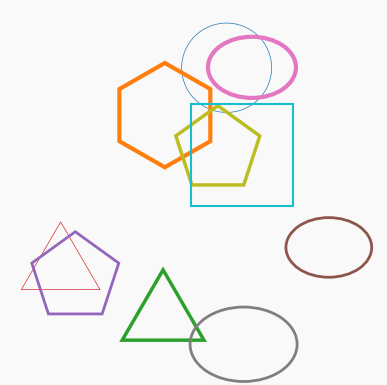[{"shape": "circle", "thickness": 0.5, "radius": 0.58, "center": [0.585, 0.824]}, {"shape": "hexagon", "thickness": 3, "radius": 0.68, "center": [0.425, 0.701]}, {"shape": "triangle", "thickness": 2.5, "radius": 0.61, "center": [0.421, 0.177]}, {"shape": "triangle", "thickness": 0.5, "radius": 0.59, "center": [0.157, 0.306]}, {"shape": "pentagon", "thickness": 2, "radius": 0.59, "center": [0.194, 0.28]}, {"shape": "oval", "thickness": 2, "radius": 0.55, "center": [0.849, 0.357]}, {"shape": "oval", "thickness": 3, "radius": 0.57, "center": [0.65, 0.825]}, {"shape": "oval", "thickness": 2, "radius": 0.69, "center": [0.629, 0.106]}, {"shape": "pentagon", "thickness": 2.5, "radius": 0.57, "center": [0.562, 0.612]}, {"shape": "square", "thickness": 1.5, "radius": 0.66, "center": [0.625, 0.598]}]